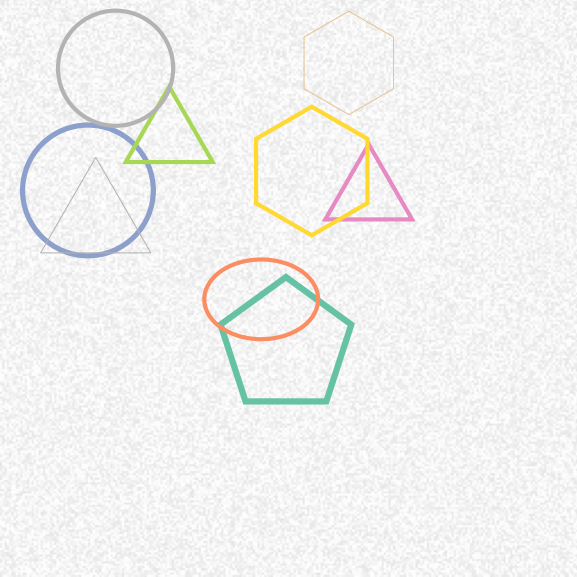[{"shape": "pentagon", "thickness": 3, "radius": 0.6, "center": [0.495, 0.4]}, {"shape": "oval", "thickness": 2, "radius": 0.49, "center": [0.452, 0.481]}, {"shape": "circle", "thickness": 2.5, "radius": 0.57, "center": [0.152, 0.669]}, {"shape": "triangle", "thickness": 2, "radius": 0.43, "center": [0.638, 0.663]}, {"shape": "triangle", "thickness": 2, "radius": 0.44, "center": [0.293, 0.762]}, {"shape": "hexagon", "thickness": 2, "radius": 0.56, "center": [0.54, 0.703]}, {"shape": "hexagon", "thickness": 0.5, "radius": 0.45, "center": [0.604, 0.89]}, {"shape": "triangle", "thickness": 0.5, "radius": 0.55, "center": [0.166, 0.616]}, {"shape": "circle", "thickness": 2, "radius": 0.5, "center": [0.2, 0.881]}]